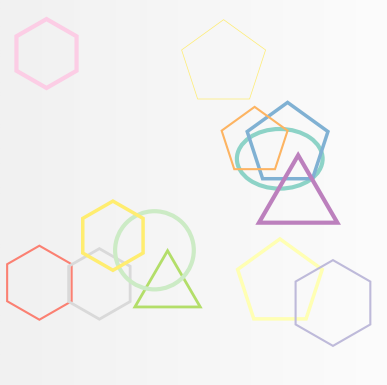[{"shape": "oval", "thickness": 3, "radius": 0.55, "center": [0.722, 0.588]}, {"shape": "pentagon", "thickness": 2.5, "radius": 0.57, "center": [0.722, 0.265]}, {"shape": "hexagon", "thickness": 1.5, "radius": 0.56, "center": [0.859, 0.213]}, {"shape": "hexagon", "thickness": 1.5, "radius": 0.48, "center": [0.102, 0.266]}, {"shape": "pentagon", "thickness": 2.5, "radius": 0.55, "center": [0.742, 0.624]}, {"shape": "pentagon", "thickness": 1.5, "radius": 0.45, "center": [0.657, 0.633]}, {"shape": "triangle", "thickness": 2, "radius": 0.49, "center": [0.432, 0.251]}, {"shape": "hexagon", "thickness": 3, "radius": 0.45, "center": [0.12, 0.861]}, {"shape": "hexagon", "thickness": 2, "radius": 0.46, "center": [0.257, 0.263]}, {"shape": "triangle", "thickness": 3, "radius": 0.58, "center": [0.769, 0.48]}, {"shape": "circle", "thickness": 3, "radius": 0.51, "center": [0.399, 0.35]}, {"shape": "pentagon", "thickness": 0.5, "radius": 0.57, "center": [0.577, 0.835]}, {"shape": "hexagon", "thickness": 2.5, "radius": 0.45, "center": [0.291, 0.388]}]